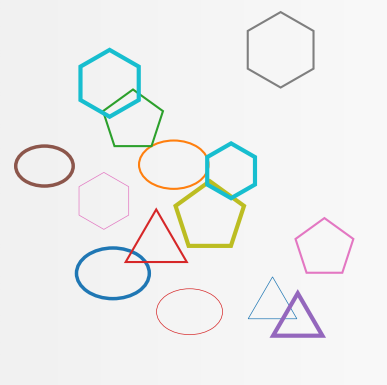[{"shape": "triangle", "thickness": 0.5, "radius": 0.36, "center": [0.703, 0.208]}, {"shape": "oval", "thickness": 2.5, "radius": 0.47, "center": [0.291, 0.29]}, {"shape": "oval", "thickness": 1.5, "radius": 0.45, "center": [0.448, 0.572]}, {"shape": "pentagon", "thickness": 1.5, "radius": 0.41, "center": [0.343, 0.686]}, {"shape": "triangle", "thickness": 1.5, "radius": 0.46, "center": [0.403, 0.365]}, {"shape": "oval", "thickness": 0.5, "radius": 0.43, "center": [0.489, 0.19]}, {"shape": "triangle", "thickness": 3, "radius": 0.37, "center": [0.768, 0.165]}, {"shape": "oval", "thickness": 2.5, "radius": 0.37, "center": [0.115, 0.569]}, {"shape": "pentagon", "thickness": 1.5, "radius": 0.39, "center": [0.837, 0.355]}, {"shape": "hexagon", "thickness": 0.5, "radius": 0.37, "center": [0.268, 0.478]}, {"shape": "hexagon", "thickness": 1.5, "radius": 0.49, "center": [0.724, 0.871]}, {"shape": "pentagon", "thickness": 3, "radius": 0.46, "center": [0.541, 0.436]}, {"shape": "hexagon", "thickness": 3, "radius": 0.36, "center": [0.596, 0.556]}, {"shape": "hexagon", "thickness": 3, "radius": 0.43, "center": [0.283, 0.784]}]